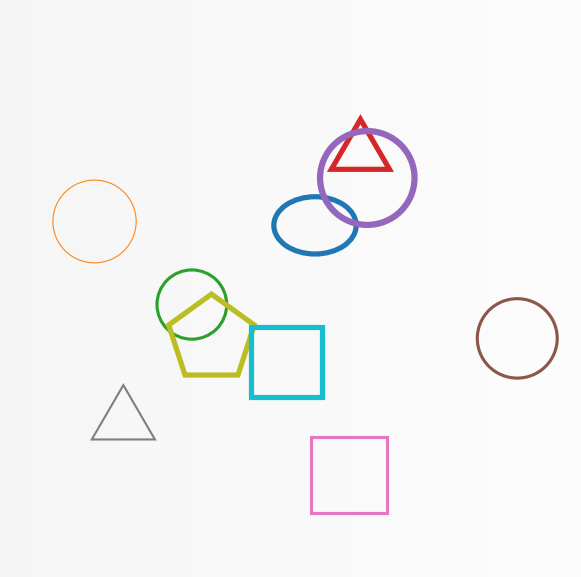[{"shape": "oval", "thickness": 2.5, "radius": 0.35, "center": [0.542, 0.609]}, {"shape": "circle", "thickness": 0.5, "radius": 0.36, "center": [0.163, 0.616]}, {"shape": "circle", "thickness": 1.5, "radius": 0.3, "center": [0.33, 0.472]}, {"shape": "triangle", "thickness": 2.5, "radius": 0.29, "center": [0.62, 0.735]}, {"shape": "circle", "thickness": 3, "radius": 0.41, "center": [0.632, 0.691]}, {"shape": "circle", "thickness": 1.5, "radius": 0.34, "center": [0.89, 0.413]}, {"shape": "square", "thickness": 1.5, "radius": 0.33, "center": [0.6, 0.177]}, {"shape": "triangle", "thickness": 1, "radius": 0.31, "center": [0.212, 0.27]}, {"shape": "pentagon", "thickness": 2.5, "radius": 0.39, "center": [0.364, 0.412]}, {"shape": "square", "thickness": 2.5, "radius": 0.3, "center": [0.493, 0.372]}]